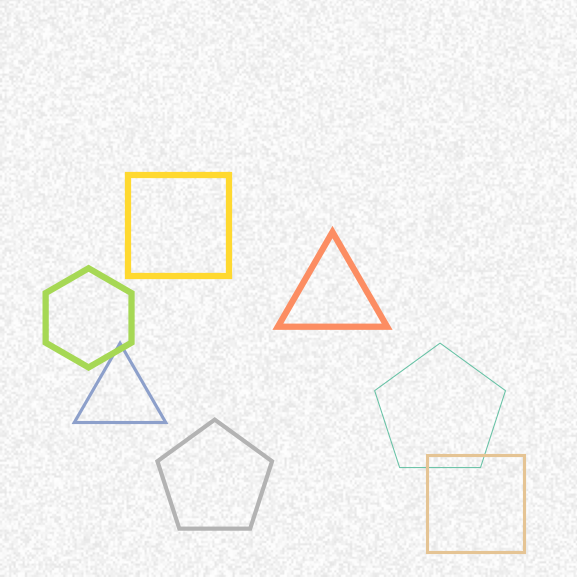[{"shape": "pentagon", "thickness": 0.5, "radius": 0.6, "center": [0.762, 0.286]}, {"shape": "triangle", "thickness": 3, "radius": 0.55, "center": [0.576, 0.488]}, {"shape": "triangle", "thickness": 1.5, "radius": 0.46, "center": [0.208, 0.313]}, {"shape": "hexagon", "thickness": 3, "radius": 0.43, "center": [0.153, 0.449]}, {"shape": "square", "thickness": 3, "radius": 0.44, "center": [0.31, 0.609]}, {"shape": "square", "thickness": 1.5, "radius": 0.42, "center": [0.823, 0.128]}, {"shape": "pentagon", "thickness": 2, "radius": 0.52, "center": [0.372, 0.168]}]